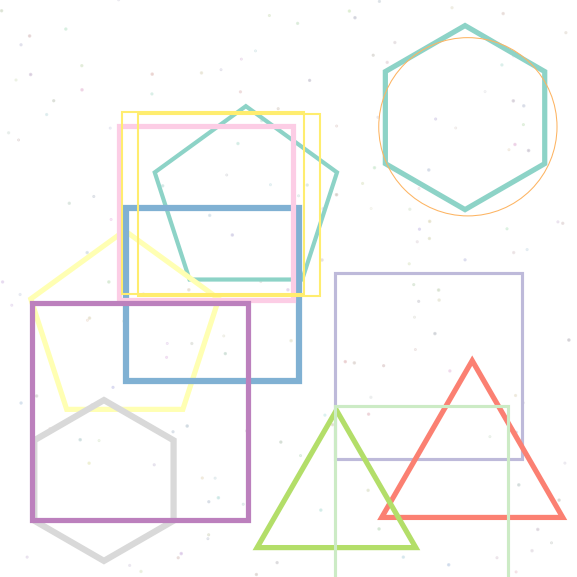[{"shape": "hexagon", "thickness": 2.5, "radius": 0.8, "center": [0.805, 0.796]}, {"shape": "pentagon", "thickness": 2, "radius": 0.83, "center": [0.426, 0.649]}, {"shape": "pentagon", "thickness": 2.5, "radius": 0.86, "center": [0.216, 0.429]}, {"shape": "square", "thickness": 1.5, "radius": 0.81, "center": [0.742, 0.365]}, {"shape": "triangle", "thickness": 2.5, "radius": 0.91, "center": [0.818, 0.194]}, {"shape": "square", "thickness": 3, "radius": 0.75, "center": [0.368, 0.489]}, {"shape": "circle", "thickness": 0.5, "radius": 0.77, "center": [0.81, 0.78]}, {"shape": "triangle", "thickness": 2.5, "radius": 0.79, "center": [0.583, 0.13]}, {"shape": "square", "thickness": 2.5, "radius": 0.75, "center": [0.357, 0.63]}, {"shape": "hexagon", "thickness": 3, "radius": 0.7, "center": [0.18, 0.167]}, {"shape": "square", "thickness": 2.5, "radius": 0.94, "center": [0.242, 0.287]}, {"shape": "square", "thickness": 1.5, "radius": 0.75, "center": [0.73, 0.146]}, {"shape": "square", "thickness": 1, "radius": 0.79, "center": [0.397, 0.645]}, {"shape": "square", "thickness": 1, "radius": 0.79, "center": [0.368, 0.648]}]